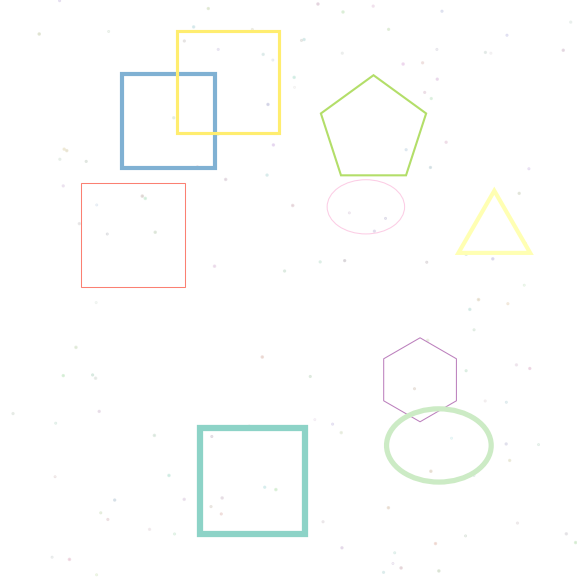[{"shape": "square", "thickness": 3, "radius": 0.46, "center": [0.437, 0.167]}, {"shape": "triangle", "thickness": 2, "radius": 0.36, "center": [0.856, 0.597]}, {"shape": "square", "thickness": 0.5, "radius": 0.45, "center": [0.23, 0.592]}, {"shape": "square", "thickness": 2, "radius": 0.41, "center": [0.292, 0.79]}, {"shape": "pentagon", "thickness": 1, "radius": 0.48, "center": [0.647, 0.773]}, {"shape": "oval", "thickness": 0.5, "radius": 0.34, "center": [0.634, 0.641]}, {"shape": "hexagon", "thickness": 0.5, "radius": 0.36, "center": [0.727, 0.341]}, {"shape": "oval", "thickness": 2.5, "radius": 0.45, "center": [0.76, 0.228]}, {"shape": "square", "thickness": 1.5, "radius": 0.44, "center": [0.395, 0.858]}]